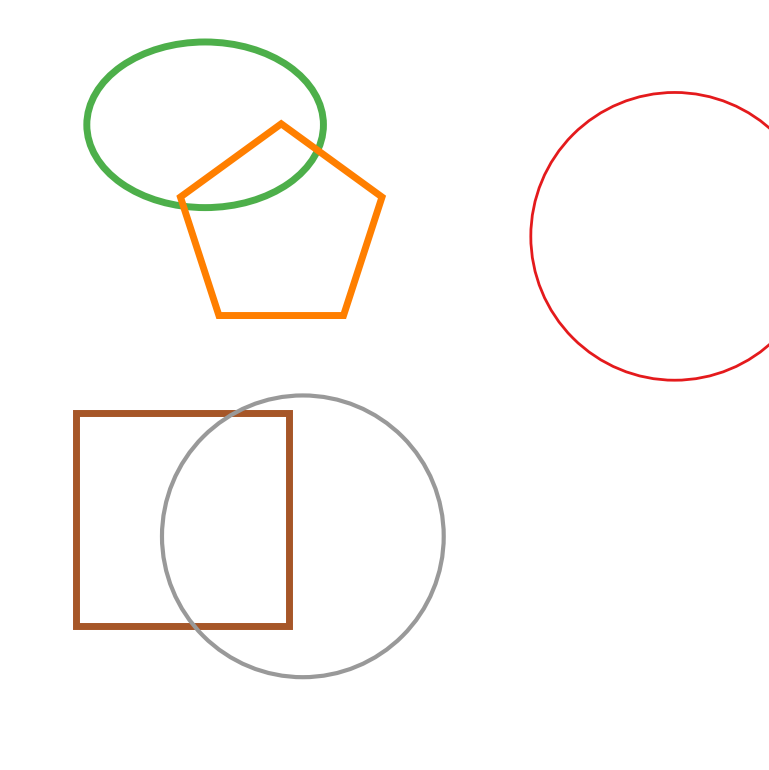[{"shape": "circle", "thickness": 1, "radius": 0.93, "center": [0.876, 0.693]}, {"shape": "oval", "thickness": 2.5, "radius": 0.77, "center": [0.266, 0.838]}, {"shape": "pentagon", "thickness": 2.5, "radius": 0.69, "center": [0.365, 0.702]}, {"shape": "square", "thickness": 2.5, "radius": 0.69, "center": [0.237, 0.326]}, {"shape": "circle", "thickness": 1.5, "radius": 0.91, "center": [0.393, 0.303]}]